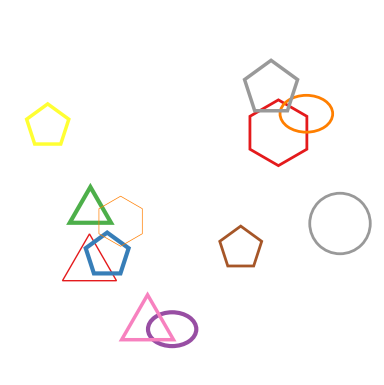[{"shape": "triangle", "thickness": 1, "radius": 0.4, "center": [0.232, 0.311]}, {"shape": "hexagon", "thickness": 2, "radius": 0.43, "center": [0.723, 0.655]}, {"shape": "pentagon", "thickness": 3, "radius": 0.29, "center": [0.278, 0.337]}, {"shape": "triangle", "thickness": 3, "radius": 0.31, "center": [0.235, 0.452]}, {"shape": "oval", "thickness": 3, "radius": 0.31, "center": [0.447, 0.145]}, {"shape": "oval", "thickness": 2, "radius": 0.34, "center": [0.796, 0.705]}, {"shape": "hexagon", "thickness": 0.5, "radius": 0.33, "center": [0.313, 0.425]}, {"shape": "pentagon", "thickness": 2.5, "radius": 0.29, "center": [0.124, 0.672]}, {"shape": "pentagon", "thickness": 2, "radius": 0.29, "center": [0.625, 0.355]}, {"shape": "triangle", "thickness": 2.5, "radius": 0.39, "center": [0.383, 0.157]}, {"shape": "pentagon", "thickness": 2.5, "radius": 0.36, "center": [0.704, 0.771]}, {"shape": "circle", "thickness": 2, "radius": 0.39, "center": [0.883, 0.419]}]